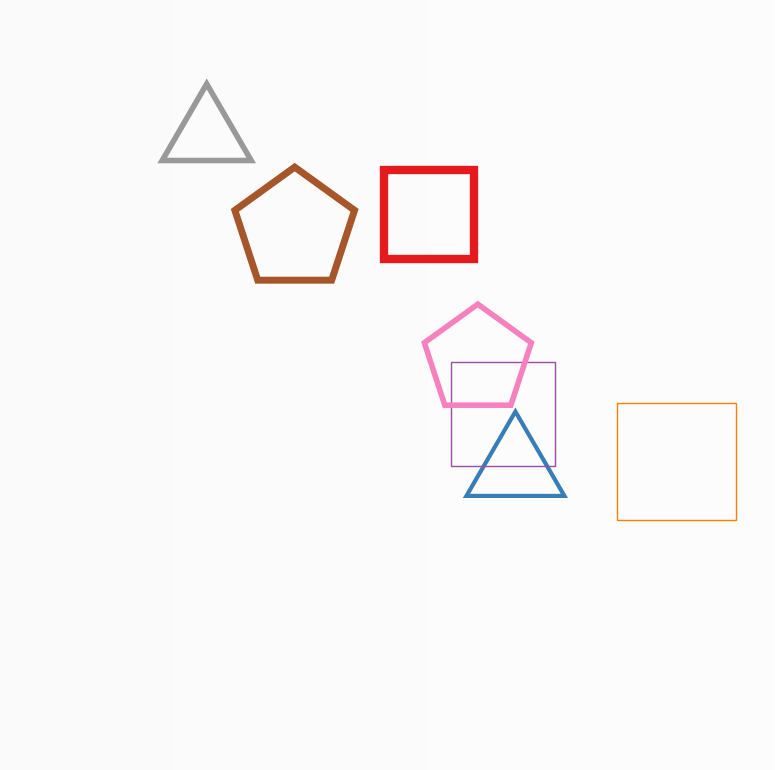[{"shape": "square", "thickness": 3, "radius": 0.29, "center": [0.554, 0.721]}, {"shape": "triangle", "thickness": 1.5, "radius": 0.36, "center": [0.665, 0.392]}, {"shape": "square", "thickness": 0.5, "radius": 0.34, "center": [0.649, 0.462]}, {"shape": "square", "thickness": 0.5, "radius": 0.38, "center": [0.873, 0.401]}, {"shape": "pentagon", "thickness": 2.5, "radius": 0.41, "center": [0.38, 0.702]}, {"shape": "pentagon", "thickness": 2, "radius": 0.36, "center": [0.617, 0.532]}, {"shape": "triangle", "thickness": 2, "radius": 0.33, "center": [0.267, 0.825]}]